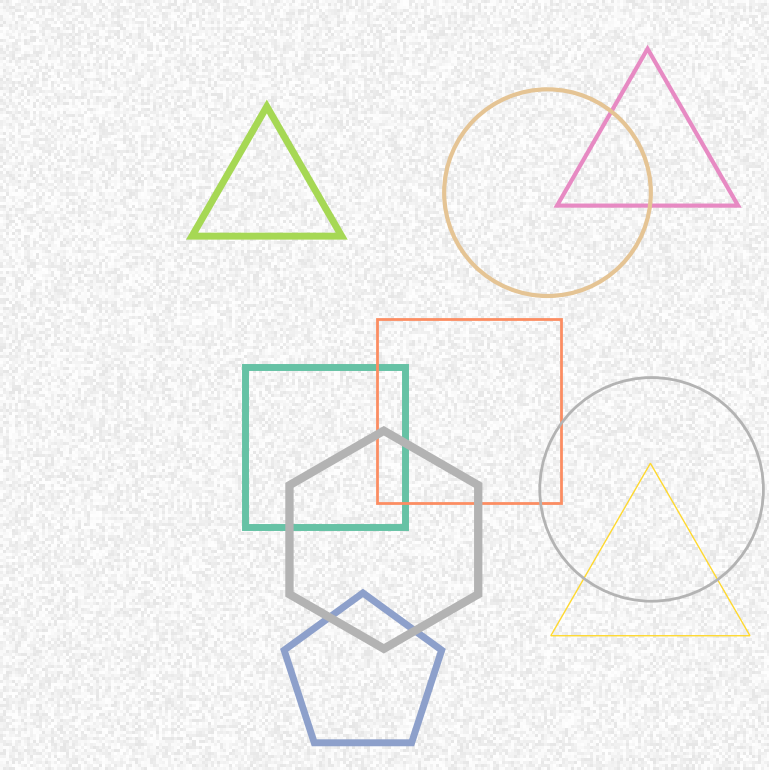[{"shape": "square", "thickness": 2.5, "radius": 0.52, "center": [0.422, 0.42]}, {"shape": "square", "thickness": 1, "radius": 0.6, "center": [0.609, 0.466]}, {"shape": "pentagon", "thickness": 2.5, "radius": 0.54, "center": [0.471, 0.122]}, {"shape": "triangle", "thickness": 1.5, "radius": 0.68, "center": [0.841, 0.801]}, {"shape": "triangle", "thickness": 2.5, "radius": 0.56, "center": [0.347, 0.749]}, {"shape": "triangle", "thickness": 0.5, "radius": 0.75, "center": [0.845, 0.249]}, {"shape": "circle", "thickness": 1.5, "radius": 0.67, "center": [0.711, 0.75]}, {"shape": "circle", "thickness": 1, "radius": 0.73, "center": [0.846, 0.364]}, {"shape": "hexagon", "thickness": 3, "radius": 0.71, "center": [0.499, 0.299]}]